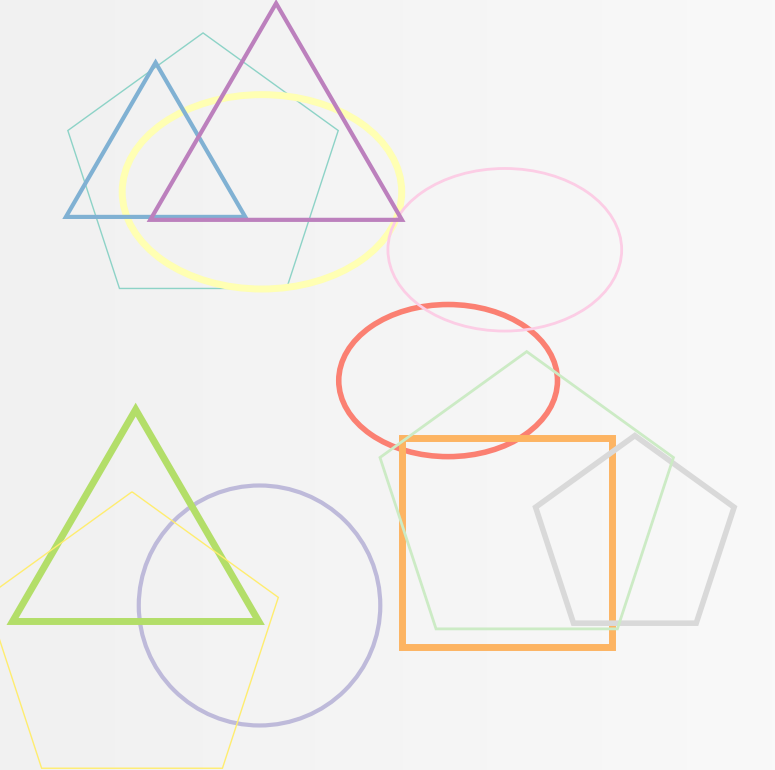[{"shape": "pentagon", "thickness": 0.5, "radius": 0.92, "center": [0.262, 0.774]}, {"shape": "oval", "thickness": 2.5, "radius": 0.9, "center": [0.338, 0.751]}, {"shape": "circle", "thickness": 1.5, "radius": 0.78, "center": [0.335, 0.214]}, {"shape": "oval", "thickness": 2, "radius": 0.71, "center": [0.578, 0.506]}, {"shape": "triangle", "thickness": 1.5, "radius": 0.67, "center": [0.201, 0.785]}, {"shape": "square", "thickness": 2.5, "radius": 0.68, "center": [0.654, 0.296]}, {"shape": "triangle", "thickness": 2.5, "radius": 0.92, "center": [0.175, 0.285]}, {"shape": "oval", "thickness": 1, "radius": 0.75, "center": [0.651, 0.676]}, {"shape": "pentagon", "thickness": 2, "radius": 0.67, "center": [0.819, 0.3]}, {"shape": "triangle", "thickness": 1.5, "radius": 0.94, "center": [0.356, 0.808]}, {"shape": "pentagon", "thickness": 1, "radius": 1.0, "center": [0.68, 0.344]}, {"shape": "pentagon", "thickness": 0.5, "radius": 0.99, "center": [0.17, 0.163]}]